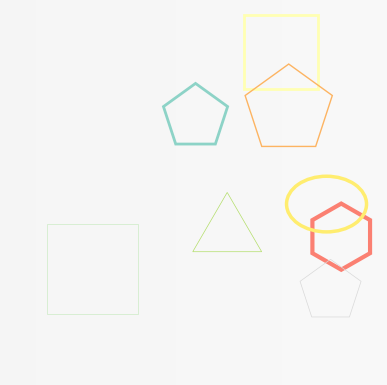[{"shape": "pentagon", "thickness": 2, "radius": 0.44, "center": [0.505, 0.696]}, {"shape": "square", "thickness": 2, "radius": 0.48, "center": [0.725, 0.865]}, {"shape": "hexagon", "thickness": 3, "radius": 0.43, "center": [0.881, 0.385]}, {"shape": "pentagon", "thickness": 1, "radius": 0.59, "center": [0.745, 0.715]}, {"shape": "triangle", "thickness": 0.5, "radius": 0.51, "center": [0.586, 0.398]}, {"shape": "pentagon", "thickness": 0.5, "radius": 0.41, "center": [0.853, 0.244]}, {"shape": "square", "thickness": 0.5, "radius": 0.59, "center": [0.238, 0.302]}, {"shape": "oval", "thickness": 2.5, "radius": 0.52, "center": [0.843, 0.47]}]